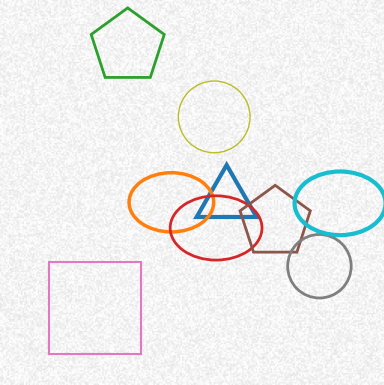[{"shape": "triangle", "thickness": 3, "radius": 0.45, "center": [0.589, 0.481]}, {"shape": "oval", "thickness": 2.5, "radius": 0.55, "center": [0.445, 0.474]}, {"shape": "pentagon", "thickness": 2, "radius": 0.5, "center": [0.332, 0.88]}, {"shape": "oval", "thickness": 2, "radius": 0.6, "center": [0.561, 0.408]}, {"shape": "pentagon", "thickness": 2, "radius": 0.48, "center": [0.715, 0.423]}, {"shape": "square", "thickness": 1.5, "radius": 0.6, "center": [0.246, 0.199]}, {"shape": "circle", "thickness": 2, "radius": 0.41, "center": [0.83, 0.308]}, {"shape": "circle", "thickness": 1, "radius": 0.47, "center": [0.556, 0.696]}, {"shape": "oval", "thickness": 3, "radius": 0.59, "center": [0.883, 0.472]}]